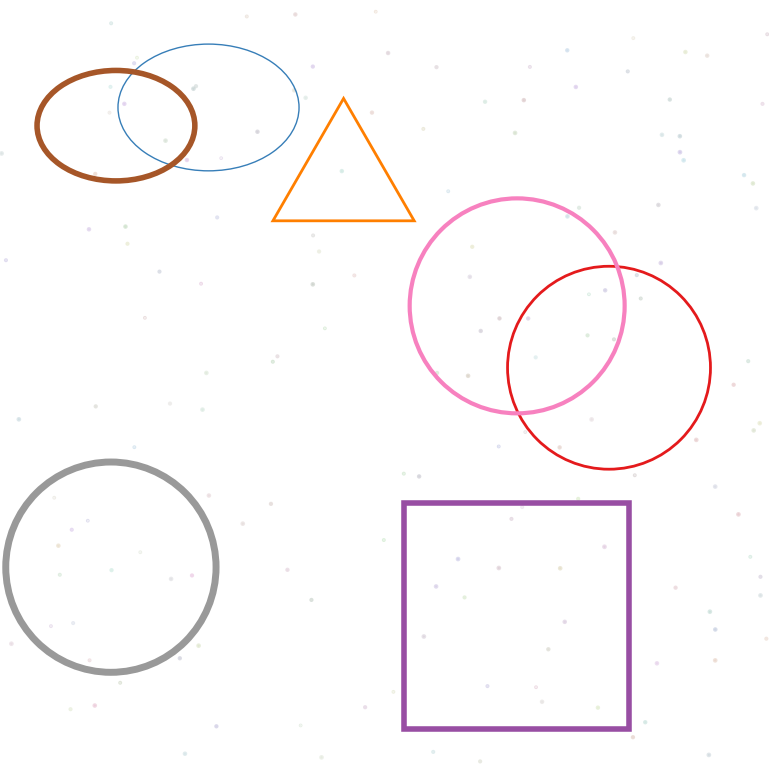[{"shape": "circle", "thickness": 1, "radius": 0.66, "center": [0.791, 0.522]}, {"shape": "oval", "thickness": 0.5, "radius": 0.59, "center": [0.271, 0.86]}, {"shape": "square", "thickness": 2, "radius": 0.73, "center": [0.671, 0.2]}, {"shape": "triangle", "thickness": 1, "radius": 0.53, "center": [0.446, 0.766]}, {"shape": "oval", "thickness": 2, "radius": 0.51, "center": [0.151, 0.837]}, {"shape": "circle", "thickness": 1.5, "radius": 0.7, "center": [0.672, 0.603]}, {"shape": "circle", "thickness": 2.5, "radius": 0.68, "center": [0.144, 0.263]}]